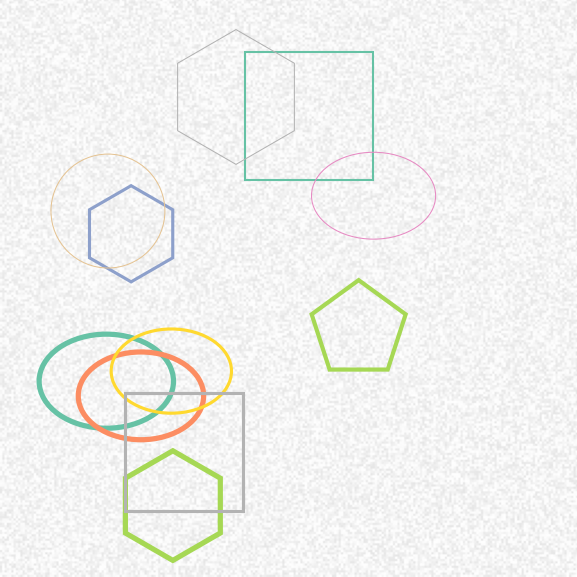[{"shape": "square", "thickness": 1, "radius": 0.55, "center": [0.535, 0.798]}, {"shape": "oval", "thickness": 2.5, "radius": 0.58, "center": [0.184, 0.339]}, {"shape": "oval", "thickness": 2.5, "radius": 0.54, "center": [0.244, 0.314]}, {"shape": "hexagon", "thickness": 1.5, "radius": 0.42, "center": [0.227, 0.594]}, {"shape": "oval", "thickness": 0.5, "radius": 0.54, "center": [0.647, 0.66]}, {"shape": "hexagon", "thickness": 2.5, "radius": 0.47, "center": [0.299, 0.124]}, {"shape": "pentagon", "thickness": 2, "radius": 0.43, "center": [0.621, 0.428]}, {"shape": "oval", "thickness": 1.5, "radius": 0.52, "center": [0.297, 0.357]}, {"shape": "circle", "thickness": 0.5, "radius": 0.49, "center": [0.187, 0.634]}, {"shape": "hexagon", "thickness": 0.5, "radius": 0.58, "center": [0.409, 0.831]}, {"shape": "square", "thickness": 1.5, "radius": 0.51, "center": [0.319, 0.216]}]